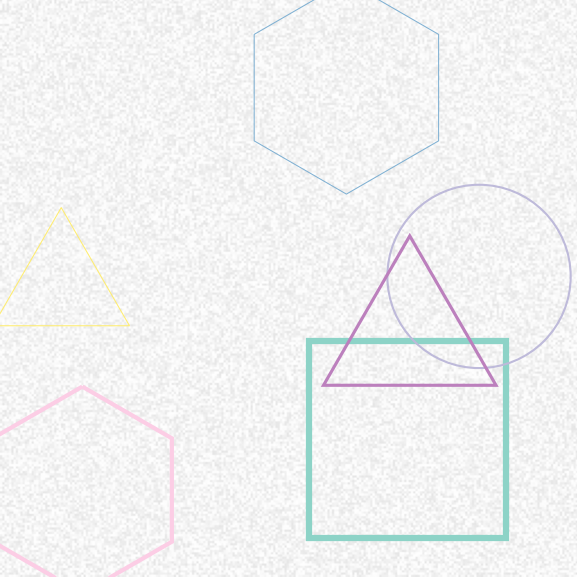[{"shape": "square", "thickness": 3, "radius": 0.85, "center": [0.706, 0.238]}, {"shape": "circle", "thickness": 1, "radius": 0.79, "center": [0.829, 0.521]}, {"shape": "hexagon", "thickness": 0.5, "radius": 0.92, "center": [0.6, 0.847]}, {"shape": "hexagon", "thickness": 2, "radius": 0.9, "center": [0.143, 0.151]}, {"shape": "triangle", "thickness": 1.5, "radius": 0.86, "center": [0.71, 0.418]}, {"shape": "triangle", "thickness": 0.5, "radius": 0.68, "center": [0.106, 0.503]}]